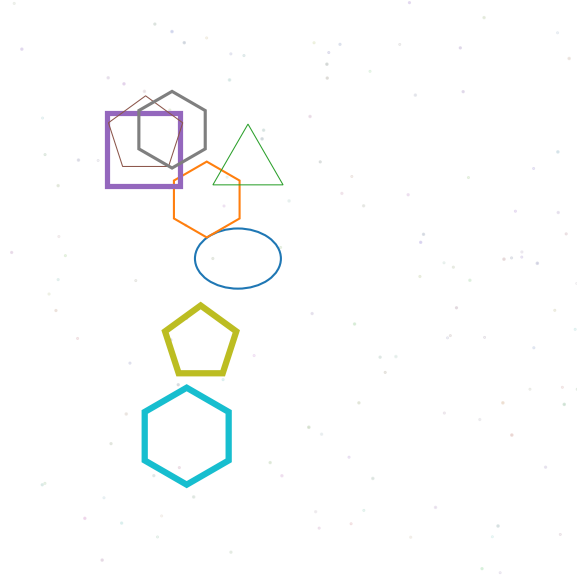[{"shape": "oval", "thickness": 1, "radius": 0.37, "center": [0.412, 0.551]}, {"shape": "hexagon", "thickness": 1, "radius": 0.33, "center": [0.358, 0.654]}, {"shape": "triangle", "thickness": 0.5, "radius": 0.35, "center": [0.429, 0.714]}, {"shape": "square", "thickness": 2.5, "radius": 0.32, "center": [0.249, 0.74]}, {"shape": "pentagon", "thickness": 0.5, "radius": 0.34, "center": [0.252, 0.766]}, {"shape": "hexagon", "thickness": 1.5, "radius": 0.33, "center": [0.298, 0.775]}, {"shape": "pentagon", "thickness": 3, "radius": 0.32, "center": [0.347, 0.405]}, {"shape": "hexagon", "thickness": 3, "radius": 0.42, "center": [0.323, 0.244]}]